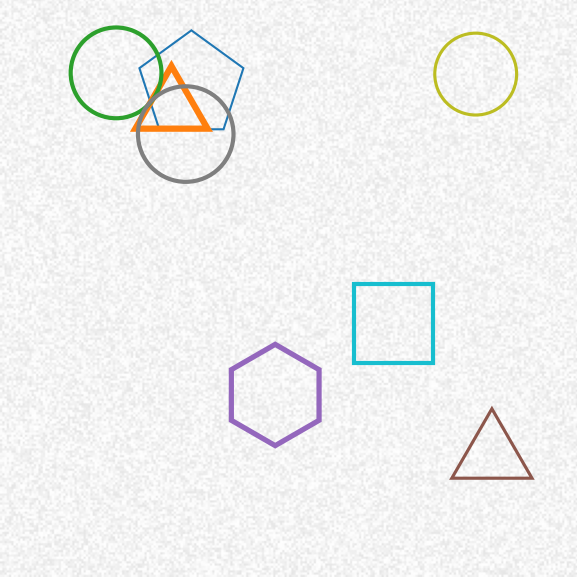[{"shape": "pentagon", "thickness": 1, "radius": 0.47, "center": [0.331, 0.852]}, {"shape": "triangle", "thickness": 3, "radius": 0.36, "center": [0.297, 0.812]}, {"shape": "circle", "thickness": 2, "radius": 0.39, "center": [0.201, 0.873]}, {"shape": "hexagon", "thickness": 2.5, "radius": 0.44, "center": [0.477, 0.315]}, {"shape": "triangle", "thickness": 1.5, "radius": 0.4, "center": [0.852, 0.211]}, {"shape": "circle", "thickness": 2, "radius": 0.41, "center": [0.322, 0.767]}, {"shape": "circle", "thickness": 1.5, "radius": 0.35, "center": [0.824, 0.871]}, {"shape": "square", "thickness": 2, "radius": 0.34, "center": [0.682, 0.439]}]